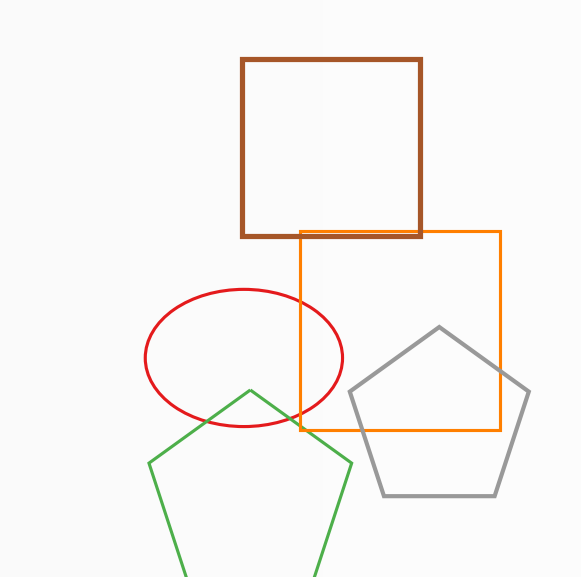[{"shape": "oval", "thickness": 1.5, "radius": 0.85, "center": [0.42, 0.379]}, {"shape": "pentagon", "thickness": 1.5, "radius": 0.92, "center": [0.431, 0.14]}, {"shape": "square", "thickness": 1.5, "radius": 0.86, "center": [0.688, 0.427]}, {"shape": "square", "thickness": 2.5, "radius": 0.77, "center": [0.569, 0.744]}, {"shape": "pentagon", "thickness": 2, "radius": 0.81, "center": [0.756, 0.271]}]